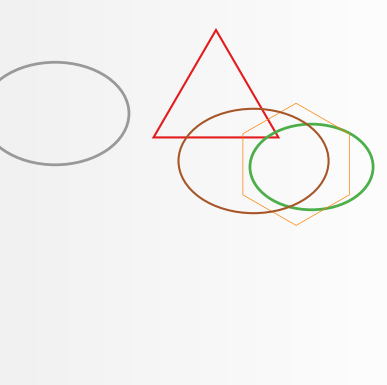[{"shape": "triangle", "thickness": 1.5, "radius": 0.93, "center": [0.557, 0.736]}, {"shape": "oval", "thickness": 2, "radius": 0.79, "center": [0.804, 0.566]}, {"shape": "hexagon", "thickness": 0.5, "radius": 0.79, "center": [0.764, 0.573]}, {"shape": "oval", "thickness": 1.5, "radius": 0.97, "center": [0.654, 0.582]}, {"shape": "oval", "thickness": 2, "radius": 0.95, "center": [0.143, 0.705]}]